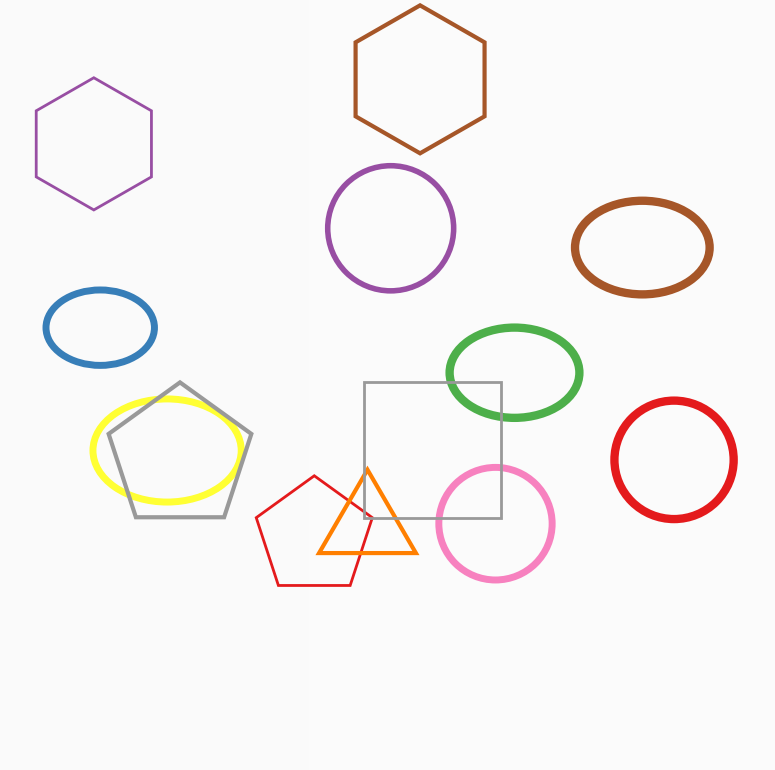[{"shape": "circle", "thickness": 3, "radius": 0.38, "center": [0.87, 0.403]}, {"shape": "pentagon", "thickness": 1, "radius": 0.39, "center": [0.406, 0.303]}, {"shape": "oval", "thickness": 2.5, "radius": 0.35, "center": [0.129, 0.574]}, {"shape": "oval", "thickness": 3, "radius": 0.42, "center": [0.664, 0.516]}, {"shape": "hexagon", "thickness": 1, "radius": 0.43, "center": [0.121, 0.813]}, {"shape": "circle", "thickness": 2, "radius": 0.41, "center": [0.504, 0.704]}, {"shape": "triangle", "thickness": 1.5, "radius": 0.36, "center": [0.474, 0.318]}, {"shape": "oval", "thickness": 2.5, "radius": 0.48, "center": [0.216, 0.415]}, {"shape": "oval", "thickness": 3, "radius": 0.43, "center": [0.829, 0.678]}, {"shape": "hexagon", "thickness": 1.5, "radius": 0.48, "center": [0.542, 0.897]}, {"shape": "circle", "thickness": 2.5, "radius": 0.37, "center": [0.639, 0.32]}, {"shape": "pentagon", "thickness": 1.5, "radius": 0.48, "center": [0.232, 0.407]}, {"shape": "square", "thickness": 1, "radius": 0.44, "center": [0.558, 0.415]}]